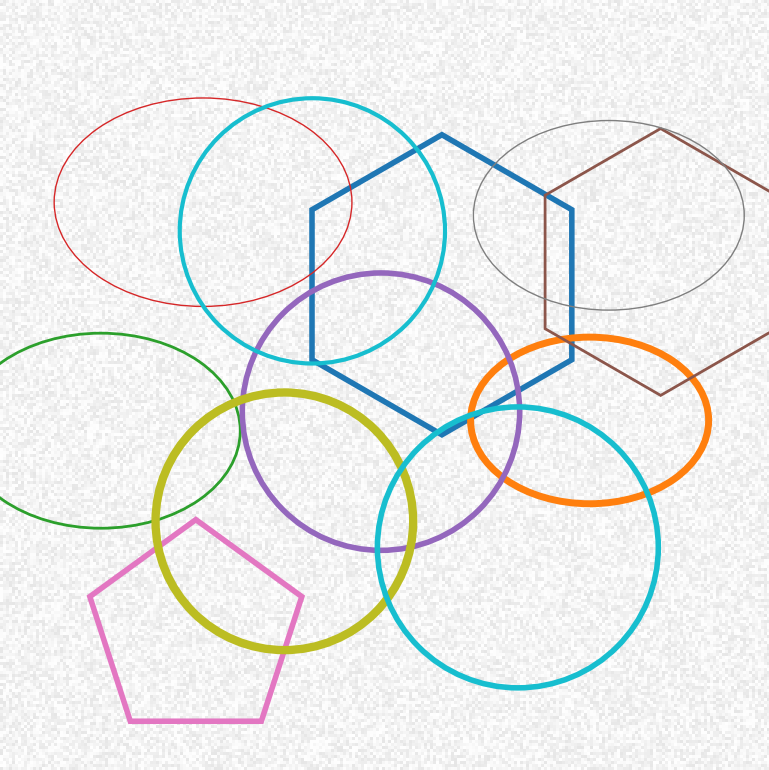[{"shape": "hexagon", "thickness": 2, "radius": 0.97, "center": [0.574, 0.63]}, {"shape": "oval", "thickness": 2.5, "radius": 0.77, "center": [0.766, 0.454]}, {"shape": "oval", "thickness": 1, "radius": 0.9, "center": [0.131, 0.441]}, {"shape": "oval", "thickness": 0.5, "radius": 0.97, "center": [0.264, 0.737]}, {"shape": "circle", "thickness": 2, "radius": 0.9, "center": [0.495, 0.465]}, {"shape": "hexagon", "thickness": 1, "radius": 0.87, "center": [0.858, 0.66]}, {"shape": "pentagon", "thickness": 2, "radius": 0.72, "center": [0.254, 0.18]}, {"shape": "oval", "thickness": 0.5, "radius": 0.88, "center": [0.791, 0.72]}, {"shape": "circle", "thickness": 3, "radius": 0.84, "center": [0.369, 0.323]}, {"shape": "circle", "thickness": 1.5, "radius": 0.86, "center": [0.406, 0.7]}, {"shape": "circle", "thickness": 2, "radius": 0.91, "center": [0.673, 0.289]}]